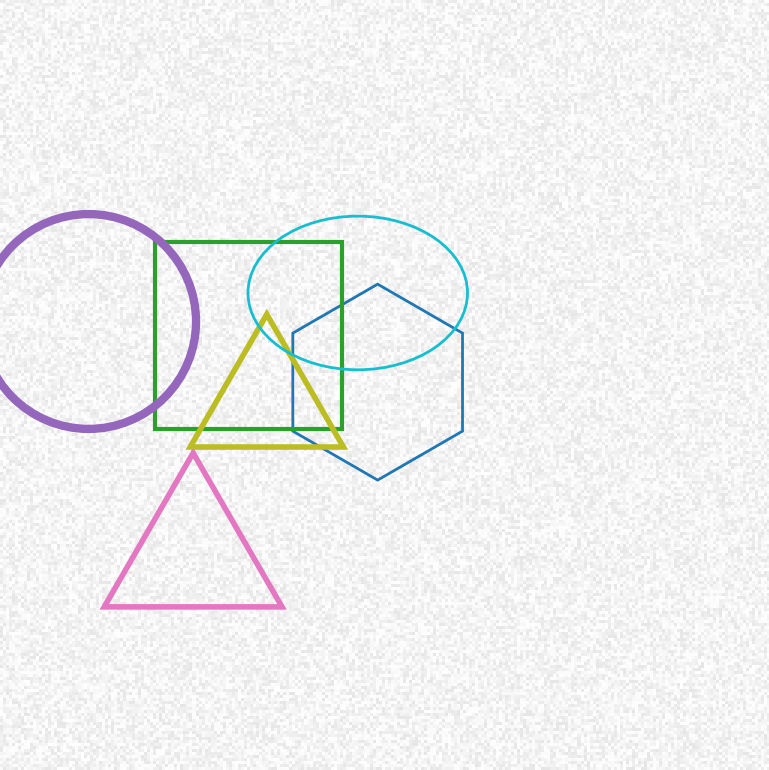[{"shape": "hexagon", "thickness": 1, "radius": 0.64, "center": [0.49, 0.504]}, {"shape": "square", "thickness": 1.5, "radius": 0.61, "center": [0.322, 0.565]}, {"shape": "circle", "thickness": 3, "radius": 0.7, "center": [0.115, 0.582]}, {"shape": "triangle", "thickness": 2, "radius": 0.67, "center": [0.251, 0.278]}, {"shape": "triangle", "thickness": 2, "radius": 0.57, "center": [0.346, 0.477]}, {"shape": "oval", "thickness": 1, "radius": 0.71, "center": [0.465, 0.62]}]